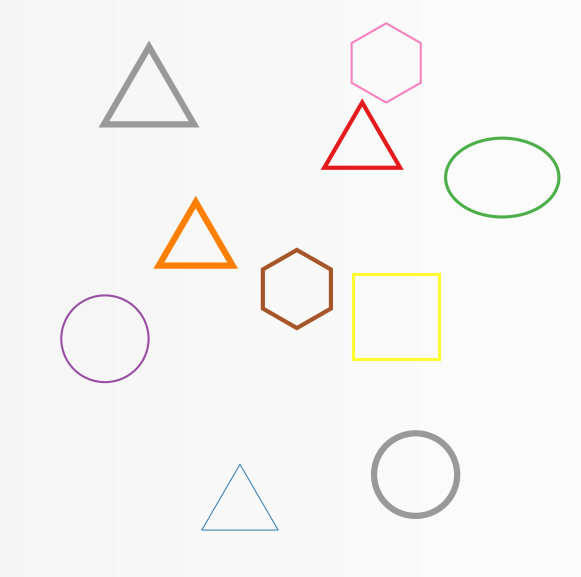[{"shape": "triangle", "thickness": 2, "radius": 0.38, "center": [0.623, 0.746]}, {"shape": "triangle", "thickness": 0.5, "radius": 0.38, "center": [0.413, 0.119]}, {"shape": "oval", "thickness": 1.5, "radius": 0.49, "center": [0.864, 0.692]}, {"shape": "circle", "thickness": 1, "radius": 0.38, "center": [0.181, 0.413]}, {"shape": "triangle", "thickness": 3, "radius": 0.37, "center": [0.337, 0.576]}, {"shape": "square", "thickness": 1.5, "radius": 0.37, "center": [0.681, 0.451]}, {"shape": "hexagon", "thickness": 2, "radius": 0.34, "center": [0.511, 0.499]}, {"shape": "hexagon", "thickness": 1, "radius": 0.34, "center": [0.664, 0.89]}, {"shape": "circle", "thickness": 3, "radius": 0.36, "center": [0.715, 0.177]}, {"shape": "triangle", "thickness": 3, "radius": 0.45, "center": [0.256, 0.829]}]